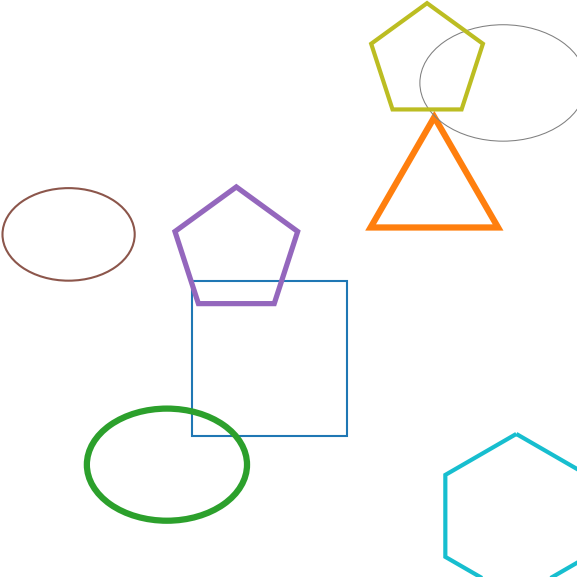[{"shape": "square", "thickness": 1, "radius": 0.67, "center": [0.467, 0.379]}, {"shape": "triangle", "thickness": 3, "radius": 0.64, "center": [0.752, 0.669]}, {"shape": "oval", "thickness": 3, "radius": 0.69, "center": [0.289, 0.195]}, {"shape": "pentagon", "thickness": 2.5, "radius": 0.56, "center": [0.409, 0.564]}, {"shape": "oval", "thickness": 1, "radius": 0.57, "center": [0.119, 0.593]}, {"shape": "oval", "thickness": 0.5, "radius": 0.72, "center": [0.871, 0.856]}, {"shape": "pentagon", "thickness": 2, "radius": 0.51, "center": [0.739, 0.892]}, {"shape": "hexagon", "thickness": 2, "radius": 0.71, "center": [0.894, 0.106]}]